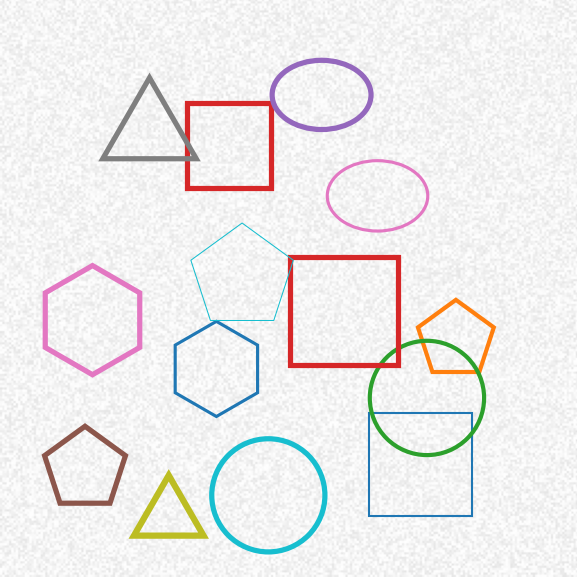[{"shape": "hexagon", "thickness": 1.5, "radius": 0.41, "center": [0.375, 0.36]}, {"shape": "square", "thickness": 1, "radius": 0.44, "center": [0.729, 0.194]}, {"shape": "pentagon", "thickness": 2, "radius": 0.35, "center": [0.789, 0.411]}, {"shape": "circle", "thickness": 2, "radius": 0.49, "center": [0.739, 0.31]}, {"shape": "square", "thickness": 2.5, "radius": 0.37, "center": [0.396, 0.747]}, {"shape": "square", "thickness": 2.5, "radius": 0.47, "center": [0.596, 0.46]}, {"shape": "oval", "thickness": 2.5, "radius": 0.43, "center": [0.557, 0.835]}, {"shape": "pentagon", "thickness": 2.5, "radius": 0.37, "center": [0.147, 0.187]}, {"shape": "oval", "thickness": 1.5, "radius": 0.44, "center": [0.654, 0.66]}, {"shape": "hexagon", "thickness": 2.5, "radius": 0.47, "center": [0.16, 0.445]}, {"shape": "triangle", "thickness": 2.5, "radius": 0.47, "center": [0.259, 0.771]}, {"shape": "triangle", "thickness": 3, "radius": 0.35, "center": [0.292, 0.106]}, {"shape": "circle", "thickness": 2.5, "radius": 0.49, "center": [0.465, 0.141]}, {"shape": "pentagon", "thickness": 0.5, "radius": 0.47, "center": [0.419, 0.52]}]